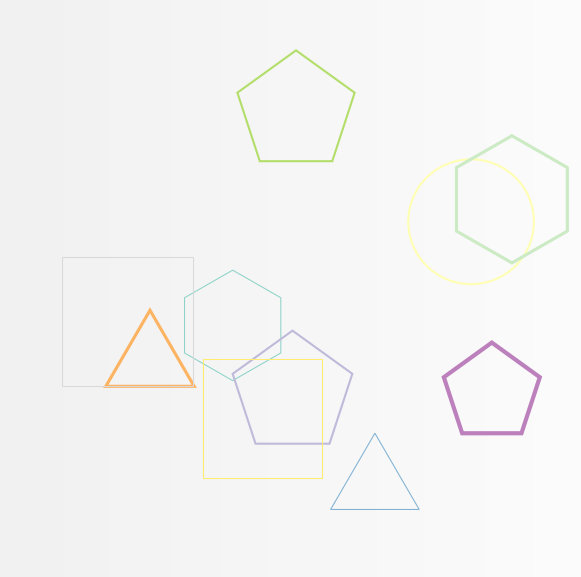[{"shape": "hexagon", "thickness": 0.5, "radius": 0.48, "center": [0.4, 0.436]}, {"shape": "circle", "thickness": 1, "radius": 0.54, "center": [0.81, 0.615]}, {"shape": "pentagon", "thickness": 1, "radius": 0.54, "center": [0.503, 0.318]}, {"shape": "triangle", "thickness": 0.5, "radius": 0.44, "center": [0.645, 0.161]}, {"shape": "triangle", "thickness": 1.5, "radius": 0.44, "center": [0.258, 0.374]}, {"shape": "pentagon", "thickness": 1, "radius": 0.53, "center": [0.509, 0.806]}, {"shape": "square", "thickness": 0.5, "radius": 0.56, "center": [0.219, 0.442]}, {"shape": "pentagon", "thickness": 2, "radius": 0.43, "center": [0.846, 0.319]}, {"shape": "hexagon", "thickness": 1.5, "radius": 0.55, "center": [0.881, 0.654]}, {"shape": "square", "thickness": 0.5, "radius": 0.52, "center": [0.452, 0.275]}]